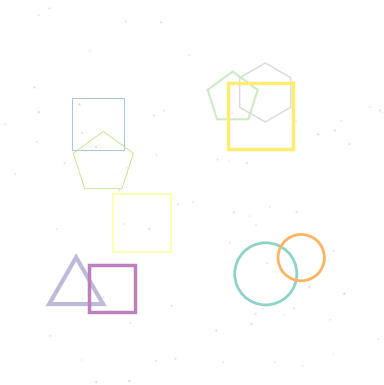[{"shape": "circle", "thickness": 2, "radius": 0.4, "center": [0.69, 0.289]}, {"shape": "square", "thickness": 1.5, "radius": 0.38, "center": [0.368, 0.42]}, {"shape": "triangle", "thickness": 3, "radius": 0.4, "center": [0.198, 0.251]}, {"shape": "square", "thickness": 0.5, "radius": 0.34, "center": [0.255, 0.677]}, {"shape": "circle", "thickness": 2, "radius": 0.3, "center": [0.782, 0.331]}, {"shape": "pentagon", "thickness": 0.5, "radius": 0.41, "center": [0.268, 0.576]}, {"shape": "hexagon", "thickness": 1, "radius": 0.38, "center": [0.689, 0.76]}, {"shape": "square", "thickness": 2.5, "radius": 0.3, "center": [0.291, 0.25]}, {"shape": "pentagon", "thickness": 1.5, "radius": 0.34, "center": [0.604, 0.746]}, {"shape": "square", "thickness": 2.5, "radius": 0.42, "center": [0.677, 0.699]}]